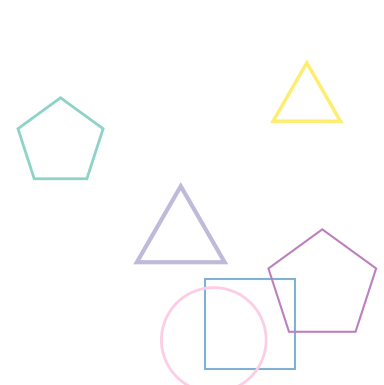[{"shape": "pentagon", "thickness": 2, "radius": 0.58, "center": [0.157, 0.63]}, {"shape": "triangle", "thickness": 3, "radius": 0.66, "center": [0.47, 0.385]}, {"shape": "square", "thickness": 1.5, "radius": 0.58, "center": [0.649, 0.158]}, {"shape": "circle", "thickness": 2, "radius": 0.68, "center": [0.555, 0.117]}, {"shape": "pentagon", "thickness": 1.5, "radius": 0.74, "center": [0.837, 0.257]}, {"shape": "triangle", "thickness": 2.5, "radius": 0.5, "center": [0.797, 0.736]}]